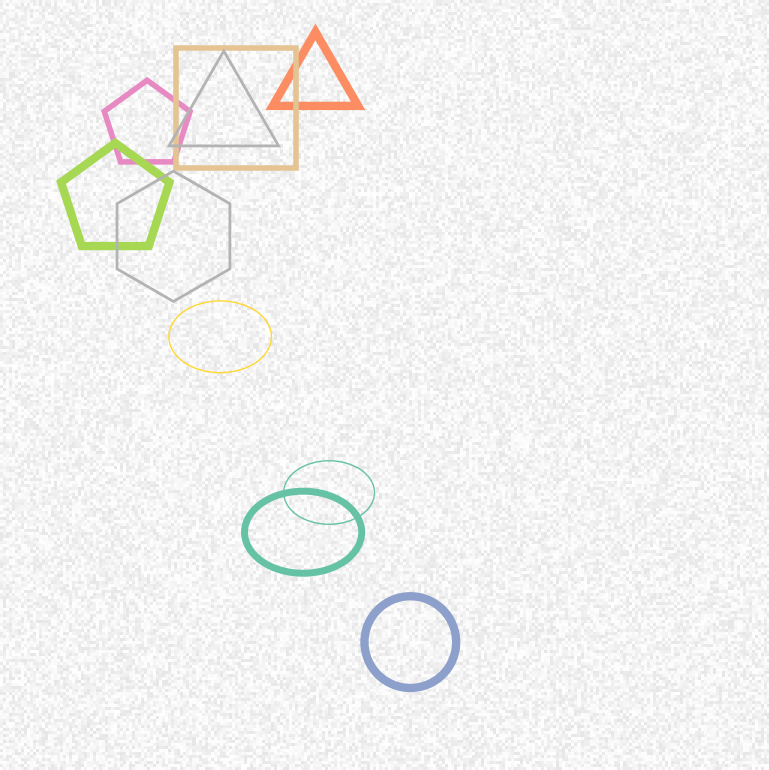[{"shape": "oval", "thickness": 0.5, "radius": 0.29, "center": [0.427, 0.36]}, {"shape": "oval", "thickness": 2.5, "radius": 0.38, "center": [0.394, 0.309]}, {"shape": "triangle", "thickness": 3, "radius": 0.32, "center": [0.41, 0.895]}, {"shape": "circle", "thickness": 3, "radius": 0.3, "center": [0.533, 0.166]}, {"shape": "pentagon", "thickness": 2, "radius": 0.29, "center": [0.191, 0.837]}, {"shape": "pentagon", "thickness": 3, "radius": 0.37, "center": [0.15, 0.74]}, {"shape": "oval", "thickness": 0.5, "radius": 0.33, "center": [0.286, 0.563]}, {"shape": "square", "thickness": 2, "radius": 0.39, "center": [0.306, 0.86]}, {"shape": "triangle", "thickness": 1, "radius": 0.41, "center": [0.291, 0.852]}, {"shape": "hexagon", "thickness": 1, "radius": 0.42, "center": [0.225, 0.693]}]